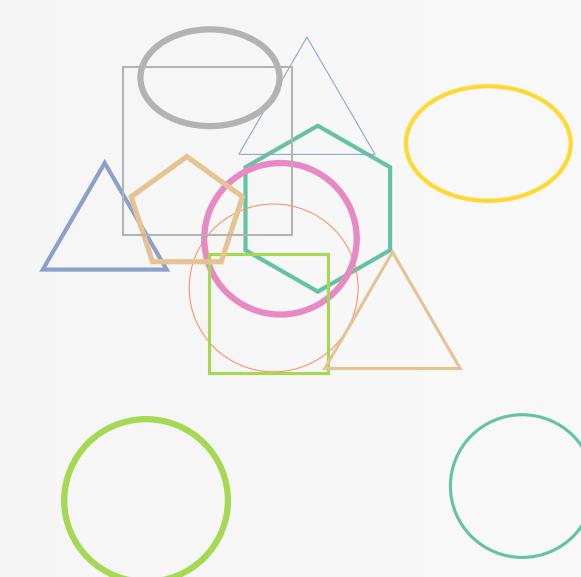[{"shape": "hexagon", "thickness": 2, "radius": 0.72, "center": [0.547, 0.638]}, {"shape": "circle", "thickness": 1.5, "radius": 0.62, "center": [0.898, 0.157]}, {"shape": "circle", "thickness": 0.5, "radius": 0.73, "center": [0.471, 0.501]}, {"shape": "triangle", "thickness": 0.5, "radius": 0.68, "center": [0.528, 0.799]}, {"shape": "triangle", "thickness": 2, "radius": 0.62, "center": [0.18, 0.594]}, {"shape": "circle", "thickness": 3, "radius": 0.66, "center": [0.483, 0.586]}, {"shape": "square", "thickness": 1.5, "radius": 0.52, "center": [0.462, 0.456]}, {"shape": "circle", "thickness": 3, "radius": 0.7, "center": [0.251, 0.132]}, {"shape": "oval", "thickness": 2, "radius": 0.71, "center": [0.84, 0.751]}, {"shape": "pentagon", "thickness": 2.5, "radius": 0.5, "center": [0.321, 0.627]}, {"shape": "triangle", "thickness": 1.5, "radius": 0.67, "center": [0.675, 0.428]}, {"shape": "square", "thickness": 1, "radius": 0.73, "center": [0.356, 0.738]}, {"shape": "oval", "thickness": 3, "radius": 0.6, "center": [0.361, 0.865]}]